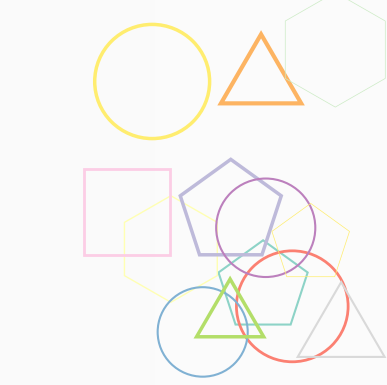[{"shape": "pentagon", "thickness": 1.5, "radius": 0.6, "center": [0.679, 0.255]}, {"shape": "hexagon", "thickness": 1, "radius": 0.69, "center": [0.441, 0.353]}, {"shape": "pentagon", "thickness": 2.5, "radius": 0.69, "center": [0.596, 0.449]}, {"shape": "circle", "thickness": 2, "radius": 0.72, "center": [0.754, 0.204]}, {"shape": "circle", "thickness": 1.5, "radius": 0.58, "center": [0.523, 0.138]}, {"shape": "triangle", "thickness": 3, "radius": 0.6, "center": [0.674, 0.791]}, {"shape": "triangle", "thickness": 2.5, "radius": 0.5, "center": [0.594, 0.175]}, {"shape": "square", "thickness": 2, "radius": 0.56, "center": [0.329, 0.45]}, {"shape": "triangle", "thickness": 1.5, "radius": 0.65, "center": [0.88, 0.138]}, {"shape": "circle", "thickness": 1.5, "radius": 0.64, "center": [0.686, 0.408]}, {"shape": "hexagon", "thickness": 0.5, "radius": 0.75, "center": [0.865, 0.871]}, {"shape": "pentagon", "thickness": 0.5, "radius": 0.53, "center": [0.802, 0.366]}, {"shape": "circle", "thickness": 2.5, "radius": 0.74, "center": [0.393, 0.788]}]